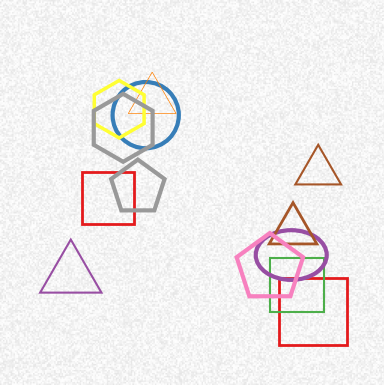[{"shape": "square", "thickness": 2, "radius": 0.34, "center": [0.28, 0.486]}, {"shape": "square", "thickness": 2, "radius": 0.44, "center": [0.814, 0.191]}, {"shape": "circle", "thickness": 3, "radius": 0.43, "center": [0.378, 0.701]}, {"shape": "square", "thickness": 1.5, "radius": 0.35, "center": [0.771, 0.26]}, {"shape": "triangle", "thickness": 1.5, "radius": 0.46, "center": [0.184, 0.286]}, {"shape": "oval", "thickness": 3, "radius": 0.46, "center": [0.756, 0.338]}, {"shape": "triangle", "thickness": 0.5, "radius": 0.36, "center": [0.395, 0.741]}, {"shape": "hexagon", "thickness": 2.5, "radius": 0.37, "center": [0.31, 0.716]}, {"shape": "triangle", "thickness": 1.5, "radius": 0.34, "center": [0.826, 0.555]}, {"shape": "triangle", "thickness": 2, "radius": 0.36, "center": [0.761, 0.402]}, {"shape": "pentagon", "thickness": 3, "radius": 0.45, "center": [0.701, 0.304]}, {"shape": "pentagon", "thickness": 3, "radius": 0.36, "center": [0.358, 0.513]}, {"shape": "hexagon", "thickness": 3, "radius": 0.44, "center": [0.32, 0.668]}]